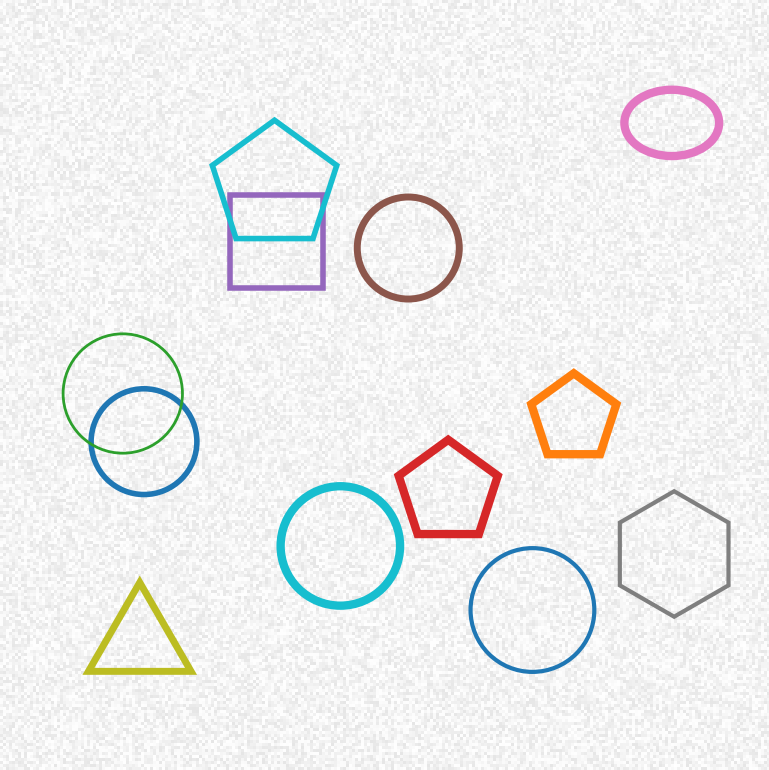[{"shape": "circle", "thickness": 2, "radius": 0.34, "center": [0.187, 0.426]}, {"shape": "circle", "thickness": 1.5, "radius": 0.4, "center": [0.691, 0.208]}, {"shape": "pentagon", "thickness": 3, "radius": 0.29, "center": [0.745, 0.457]}, {"shape": "circle", "thickness": 1, "radius": 0.39, "center": [0.159, 0.489]}, {"shape": "pentagon", "thickness": 3, "radius": 0.34, "center": [0.582, 0.361]}, {"shape": "square", "thickness": 2, "radius": 0.3, "center": [0.359, 0.687]}, {"shape": "circle", "thickness": 2.5, "radius": 0.33, "center": [0.53, 0.678]}, {"shape": "oval", "thickness": 3, "radius": 0.31, "center": [0.872, 0.84]}, {"shape": "hexagon", "thickness": 1.5, "radius": 0.41, "center": [0.876, 0.281]}, {"shape": "triangle", "thickness": 2.5, "radius": 0.38, "center": [0.181, 0.167]}, {"shape": "circle", "thickness": 3, "radius": 0.39, "center": [0.442, 0.291]}, {"shape": "pentagon", "thickness": 2, "radius": 0.42, "center": [0.357, 0.759]}]